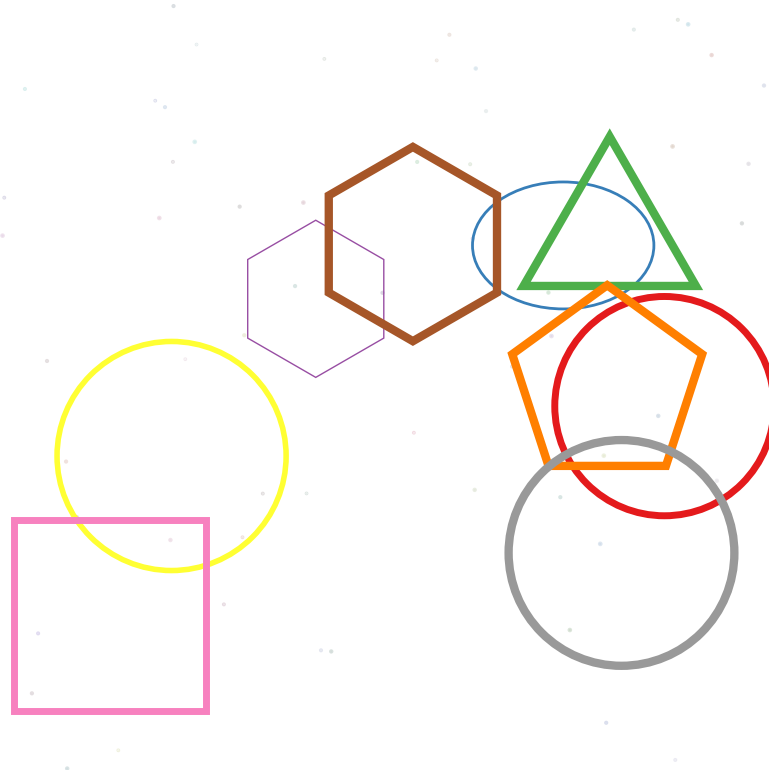[{"shape": "circle", "thickness": 2.5, "radius": 0.71, "center": [0.863, 0.473]}, {"shape": "oval", "thickness": 1, "radius": 0.59, "center": [0.731, 0.681]}, {"shape": "triangle", "thickness": 3, "radius": 0.65, "center": [0.792, 0.693]}, {"shape": "hexagon", "thickness": 0.5, "radius": 0.51, "center": [0.41, 0.612]}, {"shape": "pentagon", "thickness": 3, "radius": 0.65, "center": [0.789, 0.5]}, {"shape": "circle", "thickness": 2, "radius": 0.74, "center": [0.223, 0.408]}, {"shape": "hexagon", "thickness": 3, "radius": 0.63, "center": [0.536, 0.683]}, {"shape": "square", "thickness": 2.5, "radius": 0.62, "center": [0.143, 0.201]}, {"shape": "circle", "thickness": 3, "radius": 0.73, "center": [0.807, 0.282]}]